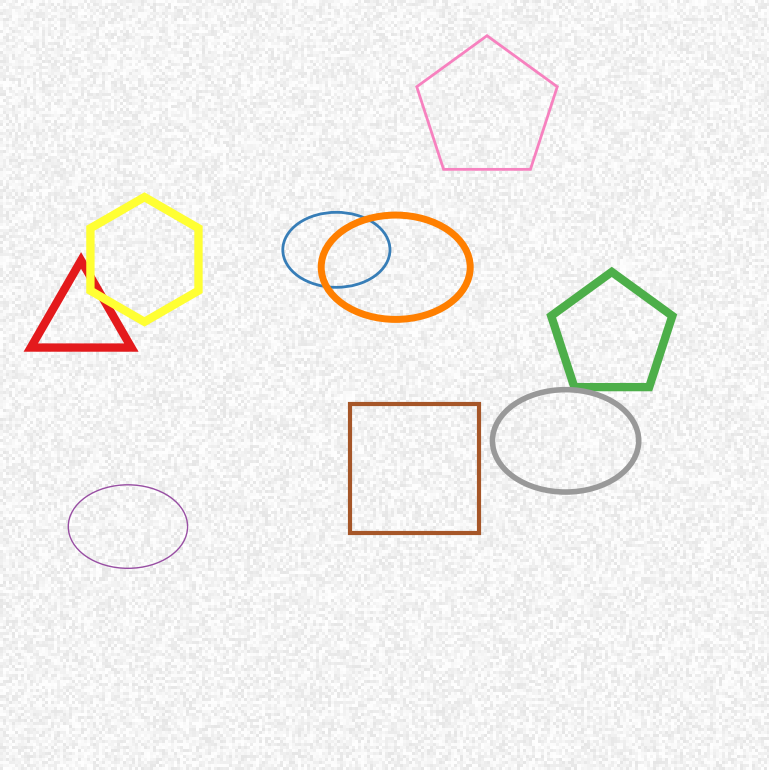[{"shape": "triangle", "thickness": 3, "radius": 0.38, "center": [0.105, 0.586]}, {"shape": "oval", "thickness": 1, "radius": 0.35, "center": [0.437, 0.676]}, {"shape": "pentagon", "thickness": 3, "radius": 0.41, "center": [0.794, 0.564]}, {"shape": "oval", "thickness": 0.5, "radius": 0.39, "center": [0.166, 0.316]}, {"shape": "oval", "thickness": 2.5, "radius": 0.48, "center": [0.514, 0.653]}, {"shape": "hexagon", "thickness": 3, "radius": 0.41, "center": [0.188, 0.663]}, {"shape": "square", "thickness": 1.5, "radius": 0.42, "center": [0.538, 0.392]}, {"shape": "pentagon", "thickness": 1, "radius": 0.48, "center": [0.632, 0.858]}, {"shape": "oval", "thickness": 2, "radius": 0.47, "center": [0.735, 0.427]}]